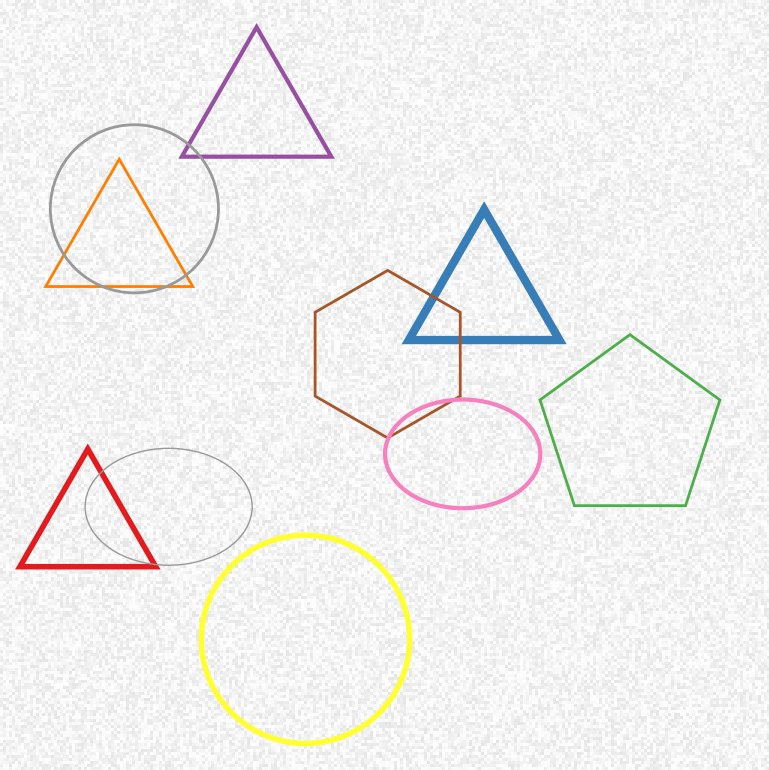[{"shape": "triangle", "thickness": 2, "radius": 0.51, "center": [0.114, 0.315]}, {"shape": "triangle", "thickness": 3, "radius": 0.56, "center": [0.629, 0.615]}, {"shape": "pentagon", "thickness": 1, "radius": 0.61, "center": [0.818, 0.443]}, {"shape": "triangle", "thickness": 1.5, "radius": 0.56, "center": [0.333, 0.853]}, {"shape": "triangle", "thickness": 1, "radius": 0.55, "center": [0.155, 0.683]}, {"shape": "circle", "thickness": 2, "radius": 0.68, "center": [0.397, 0.17]}, {"shape": "hexagon", "thickness": 1, "radius": 0.54, "center": [0.503, 0.54]}, {"shape": "oval", "thickness": 1.5, "radius": 0.5, "center": [0.601, 0.411]}, {"shape": "oval", "thickness": 0.5, "radius": 0.54, "center": [0.219, 0.342]}, {"shape": "circle", "thickness": 1, "radius": 0.55, "center": [0.175, 0.729]}]